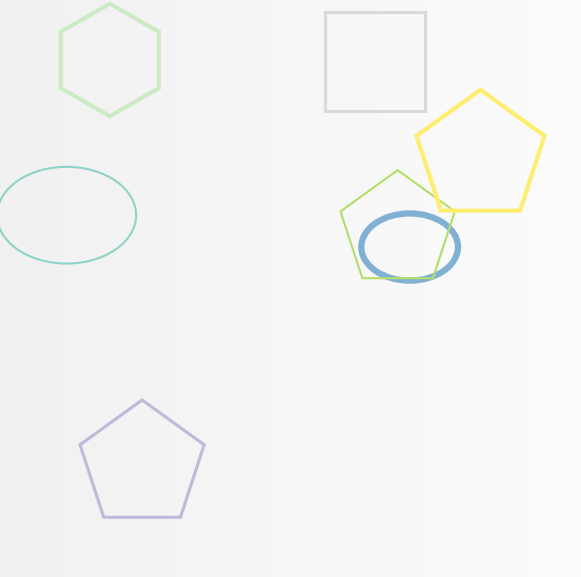[{"shape": "oval", "thickness": 1, "radius": 0.6, "center": [0.115, 0.627]}, {"shape": "pentagon", "thickness": 1.5, "radius": 0.56, "center": [0.244, 0.194]}, {"shape": "oval", "thickness": 3, "radius": 0.42, "center": [0.705, 0.571]}, {"shape": "pentagon", "thickness": 1, "radius": 0.52, "center": [0.684, 0.601]}, {"shape": "square", "thickness": 1.5, "radius": 0.43, "center": [0.645, 0.892]}, {"shape": "hexagon", "thickness": 2, "radius": 0.49, "center": [0.189, 0.895]}, {"shape": "pentagon", "thickness": 2, "radius": 0.58, "center": [0.827, 0.728]}]